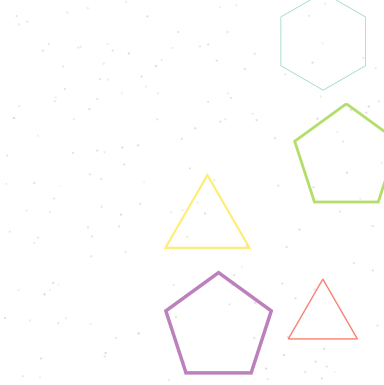[{"shape": "hexagon", "thickness": 0.5, "radius": 0.63, "center": [0.839, 0.893]}, {"shape": "triangle", "thickness": 1, "radius": 0.52, "center": [0.839, 0.171]}, {"shape": "pentagon", "thickness": 2, "radius": 0.71, "center": [0.9, 0.589]}, {"shape": "pentagon", "thickness": 2.5, "radius": 0.72, "center": [0.568, 0.148]}, {"shape": "triangle", "thickness": 1.5, "radius": 0.63, "center": [0.539, 0.419]}]